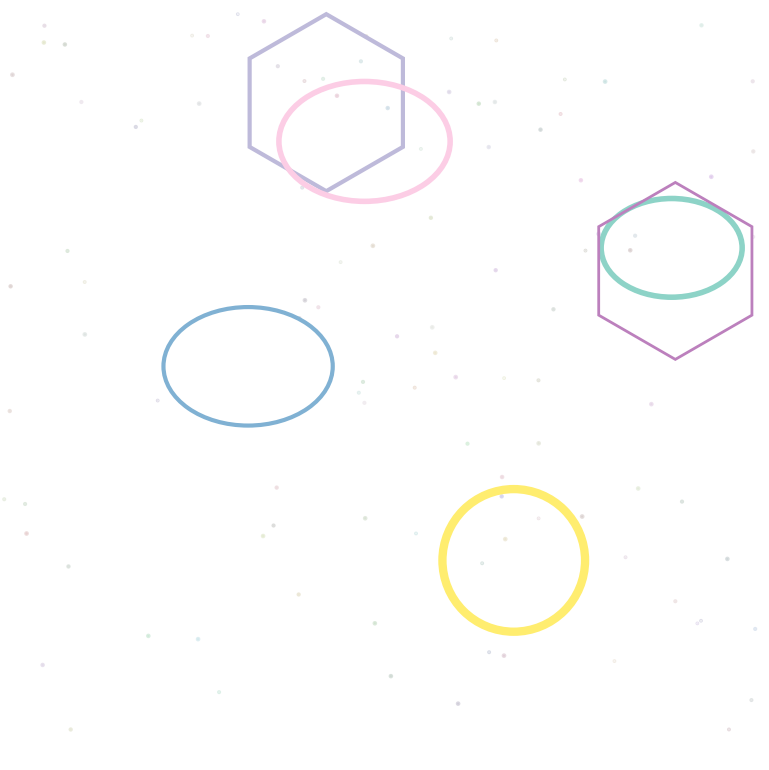[{"shape": "oval", "thickness": 2, "radius": 0.46, "center": [0.872, 0.678]}, {"shape": "hexagon", "thickness": 1.5, "radius": 0.57, "center": [0.424, 0.867]}, {"shape": "oval", "thickness": 1.5, "radius": 0.55, "center": [0.322, 0.524]}, {"shape": "oval", "thickness": 2, "radius": 0.56, "center": [0.473, 0.816]}, {"shape": "hexagon", "thickness": 1, "radius": 0.57, "center": [0.877, 0.648]}, {"shape": "circle", "thickness": 3, "radius": 0.46, "center": [0.667, 0.272]}]